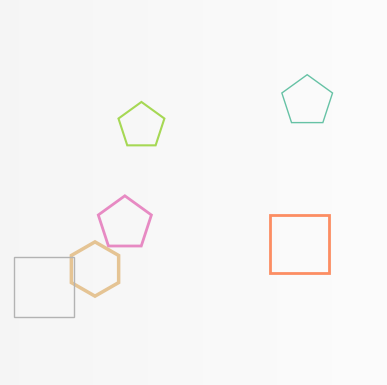[{"shape": "pentagon", "thickness": 1, "radius": 0.34, "center": [0.793, 0.737]}, {"shape": "square", "thickness": 2, "radius": 0.38, "center": [0.772, 0.367]}, {"shape": "pentagon", "thickness": 2, "radius": 0.36, "center": [0.322, 0.419]}, {"shape": "pentagon", "thickness": 1.5, "radius": 0.31, "center": [0.365, 0.673]}, {"shape": "hexagon", "thickness": 2.5, "radius": 0.35, "center": [0.245, 0.301]}, {"shape": "square", "thickness": 1, "radius": 0.39, "center": [0.114, 0.255]}]